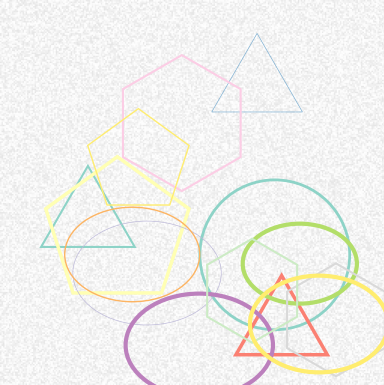[{"shape": "circle", "thickness": 2, "radius": 0.97, "center": [0.714, 0.338]}, {"shape": "triangle", "thickness": 1.5, "radius": 0.7, "center": [0.228, 0.429]}, {"shape": "pentagon", "thickness": 2.5, "radius": 0.98, "center": [0.305, 0.397]}, {"shape": "oval", "thickness": 0.5, "radius": 0.96, "center": [0.382, 0.291]}, {"shape": "triangle", "thickness": 2.5, "radius": 0.69, "center": [0.732, 0.147]}, {"shape": "triangle", "thickness": 0.5, "radius": 0.68, "center": [0.668, 0.777]}, {"shape": "oval", "thickness": 1, "radius": 0.88, "center": [0.343, 0.339]}, {"shape": "oval", "thickness": 3, "radius": 0.74, "center": [0.779, 0.315]}, {"shape": "hexagon", "thickness": 1.5, "radius": 0.88, "center": [0.472, 0.68]}, {"shape": "hexagon", "thickness": 1.5, "radius": 0.73, "center": [0.873, 0.169]}, {"shape": "oval", "thickness": 3, "radius": 0.96, "center": [0.518, 0.103]}, {"shape": "hexagon", "thickness": 1.5, "radius": 0.67, "center": [0.655, 0.245]}, {"shape": "pentagon", "thickness": 1, "radius": 0.69, "center": [0.359, 0.579]}, {"shape": "oval", "thickness": 3, "radius": 0.9, "center": [0.829, 0.158]}]